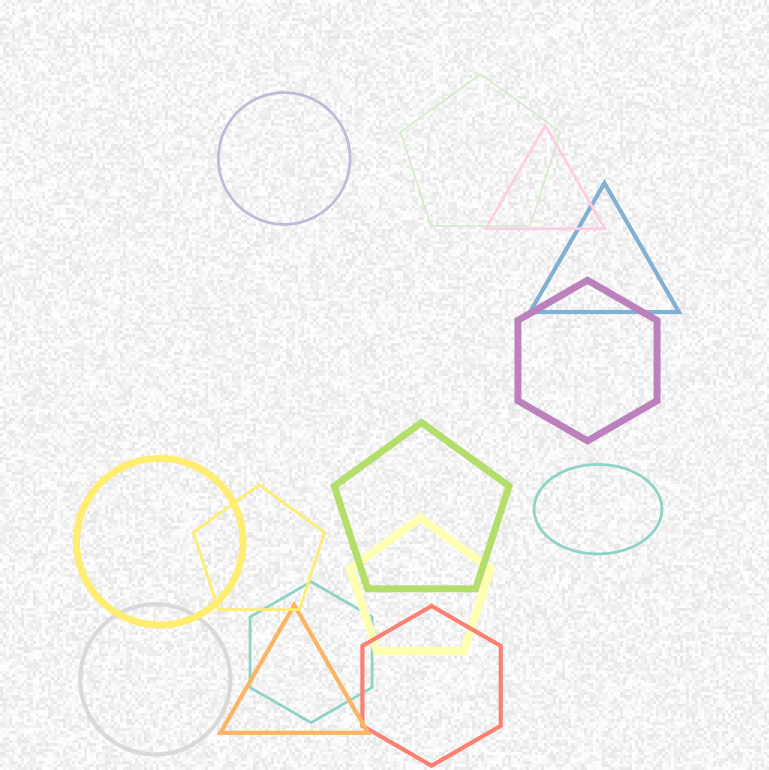[{"shape": "oval", "thickness": 1, "radius": 0.42, "center": [0.777, 0.339]}, {"shape": "hexagon", "thickness": 1, "radius": 0.46, "center": [0.404, 0.153]}, {"shape": "pentagon", "thickness": 3, "radius": 0.48, "center": [0.546, 0.232]}, {"shape": "circle", "thickness": 1, "radius": 0.43, "center": [0.369, 0.794]}, {"shape": "hexagon", "thickness": 1.5, "radius": 0.52, "center": [0.56, 0.109]}, {"shape": "triangle", "thickness": 1.5, "radius": 0.56, "center": [0.785, 0.651]}, {"shape": "triangle", "thickness": 1.5, "radius": 0.55, "center": [0.382, 0.104]}, {"shape": "pentagon", "thickness": 2.5, "radius": 0.6, "center": [0.548, 0.332]}, {"shape": "triangle", "thickness": 1, "radius": 0.45, "center": [0.708, 0.748]}, {"shape": "circle", "thickness": 1.5, "radius": 0.49, "center": [0.202, 0.118]}, {"shape": "hexagon", "thickness": 2.5, "radius": 0.52, "center": [0.763, 0.532]}, {"shape": "pentagon", "thickness": 0.5, "radius": 0.55, "center": [0.624, 0.795]}, {"shape": "circle", "thickness": 2.5, "radius": 0.54, "center": [0.208, 0.296]}, {"shape": "pentagon", "thickness": 1, "radius": 0.45, "center": [0.336, 0.281]}]